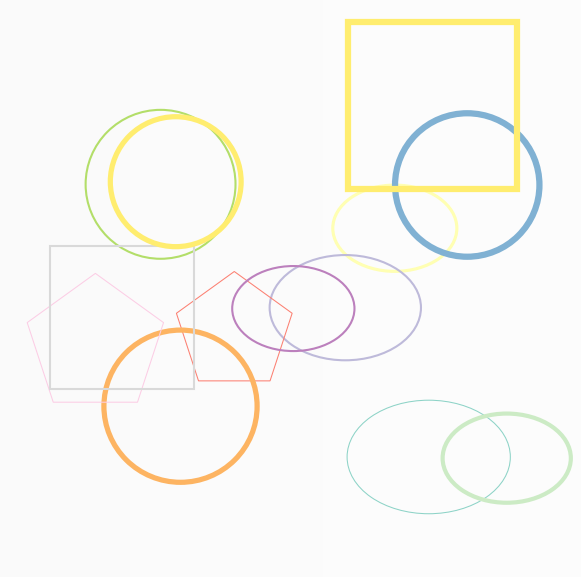[{"shape": "oval", "thickness": 0.5, "radius": 0.7, "center": [0.738, 0.208]}, {"shape": "oval", "thickness": 1.5, "radius": 0.53, "center": [0.679, 0.604]}, {"shape": "oval", "thickness": 1, "radius": 0.65, "center": [0.594, 0.466]}, {"shape": "pentagon", "thickness": 0.5, "radius": 0.52, "center": [0.403, 0.424]}, {"shape": "circle", "thickness": 3, "radius": 0.62, "center": [0.804, 0.679]}, {"shape": "circle", "thickness": 2.5, "radius": 0.66, "center": [0.311, 0.296]}, {"shape": "circle", "thickness": 1, "radius": 0.64, "center": [0.276, 0.68]}, {"shape": "pentagon", "thickness": 0.5, "radius": 0.62, "center": [0.164, 0.402]}, {"shape": "square", "thickness": 1, "radius": 0.62, "center": [0.21, 0.449]}, {"shape": "oval", "thickness": 1, "radius": 0.53, "center": [0.505, 0.465]}, {"shape": "oval", "thickness": 2, "radius": 0.55, "center": [0.872, 0.206]}, {"shape": "circle", "thickness": 2.5, "radius": 0.56, "center": [0.302, 0.685]}, {"shape": "square", "thickness": 3, "radius": 0.73, "center": [0.744, 0.816]}]